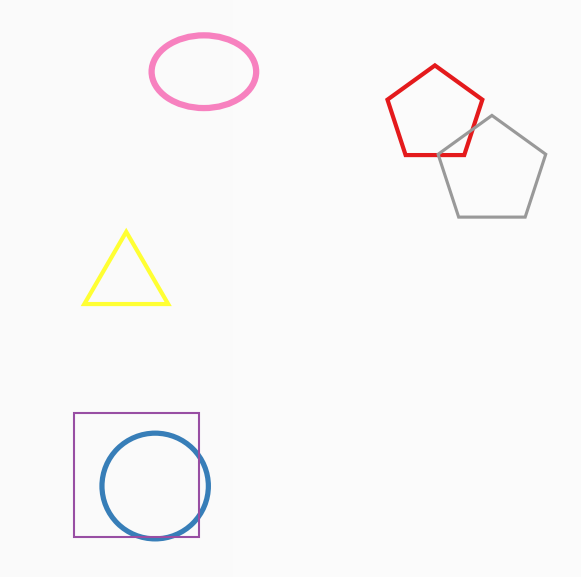[{"shape": "pentagon", "thickness": 2, "radius": 0.43, "center": [0.748, 0.8]}, {"shape": "circle", "thickness": 2.5, "radius": 0.46, "center": [0.267, 0.158]}, {"shape": "square", "thickness": 1, "radius": 0.54, "center": [0.235, 0.177]}, {"shape": "triangle", "thickness": 2, "radius": 0.42, "center": [0.217, 0.514]}, {"shape": "oval", "thickness": 3, "radius": 0.45, "center": [0.351, 0.875]}, {"shape": "pentagon", "thickness": 1.5, "radius": 0.49, "center": [0.846, 0.702]}]